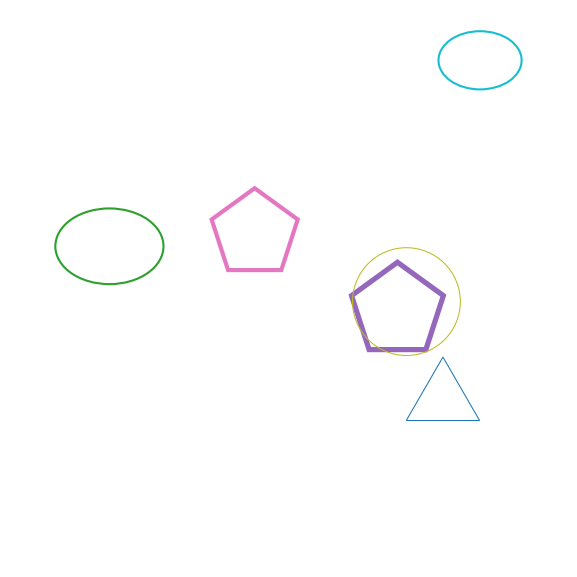[{"shape": "triangle", "thickness": 0.5, "radius": 0.37, "center": [0.767, 0.308]}, {"shape": "oval", "thickness": 1, "radius": 0.47, "center": [0.189, 0.573]}, {"shape": "pentagon", "thickness": 2.5, "radius": 0.42, "center": [0.688, 0.461]}, {"shape": "pentagon", "thickness": 2, "radius": 0.39, "center": [0.441, 0.595]}, {"shape": "circle", "thickness": 0.5, "radius": 0.47, "center": [0.704, 0.477]}, {"shape": "oval", "thickness": 1, "radius": 0.36, "center": [0.831, 0.895]}]